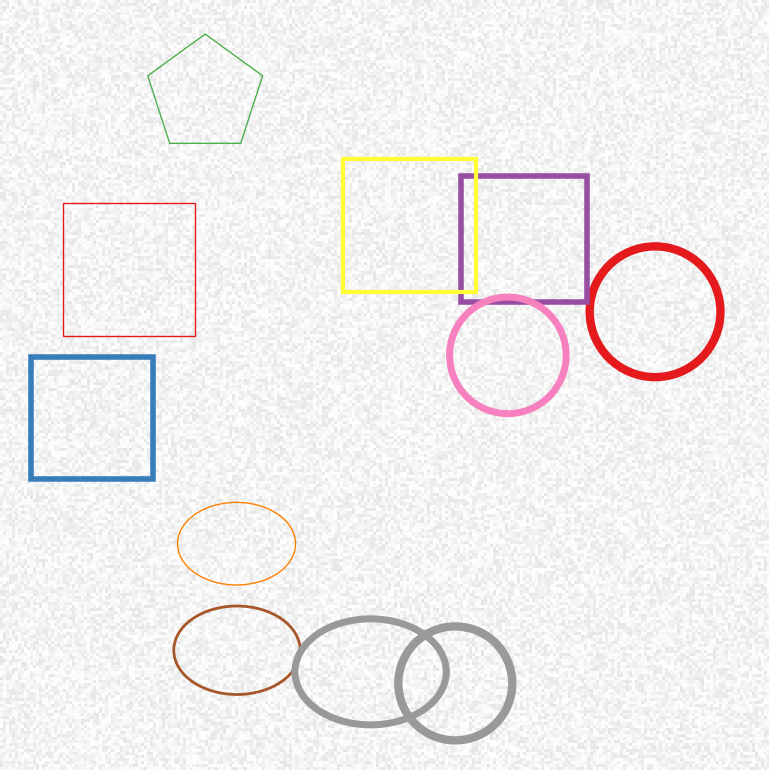[{"shape": "circle", "thickness": 3, "radius": 0.42, "center": [0.851, 0.595]}, {"shape": "square", "thickness": 0.5, "radius": 0.43, "center": [0.168, 0.65]}, {"shape": "square", "thickness": 2, "radius": 0.4, "center": [0.119, 0.457]}, {"shape": "pentagon", "thickness": 0.5, "radius": 0.39, "center": [0.266, 0.877]}, {"shape": "square", "thickness": 2, "radius": 0.41, "center": [0.68, 0.689]}, {"shape": "oval", "thickness": 0.5, "radius": 0.38, "center": [0.307, 0.294]}, {"shape": "square", "thickness": 1.5, "radius": 0.43, "center": [0.532, 0.707]}, {"shape": "oval", "thickness": 1, "radius": 0.41, "center": [0.308, 0.155]}, {"shape": "circle", "thickness": 2.5, "radius": 0.38, "center": [0.66, 0.538]}, {"shape": "circle", "thickness": 3, "radius": 0.37, "center": [0.591, 0.112]}, {"shape": "oval", "thickness": 2.5, "radius": 0.49, "center": [0.481, 0.127]}]